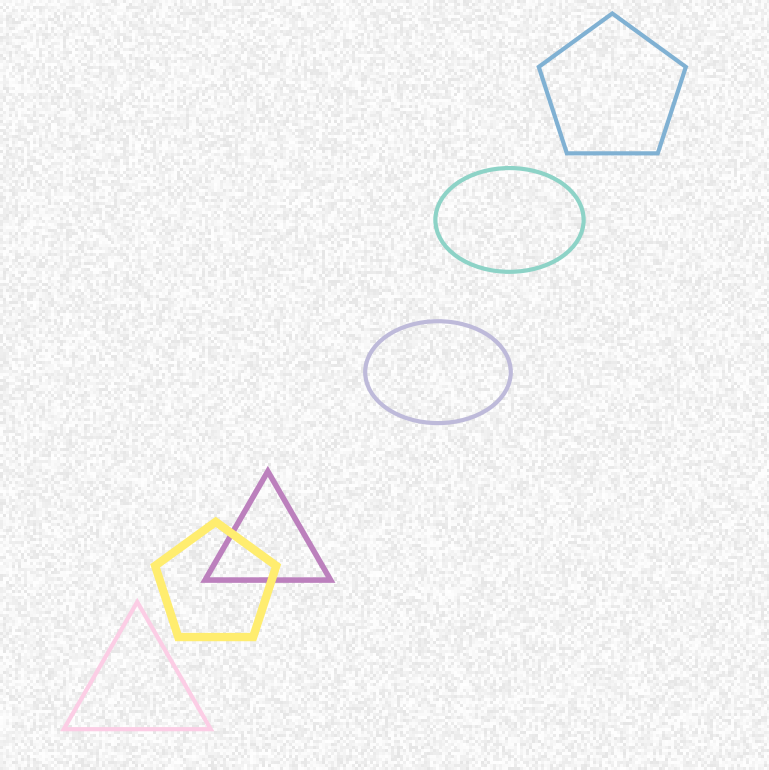[{"shape": "oval", "thickness": 1.5, "radius": 0.48, "center": [0.662, 0.714]}, {"shape": "oval", "thickness": 1.5, "radius": 0.47, "center": [0.569, 0.517]}, {"shape": "pentagon", "thickness": 1.5, "radius": 0.5, "center": [0.795, 0.882]}, {"shape": "triangle", "thickness": 1.5, "radius": 0.55, "center": [0.178, 0.108]}, {"shape": "triangle", "thickness": 2, "radius": 0.47, "center": [0.348, 0.294]}, {"shape": "pentagon", "thickness": 3, "radius": 0.41, "center": [0.28, 0.24]}]